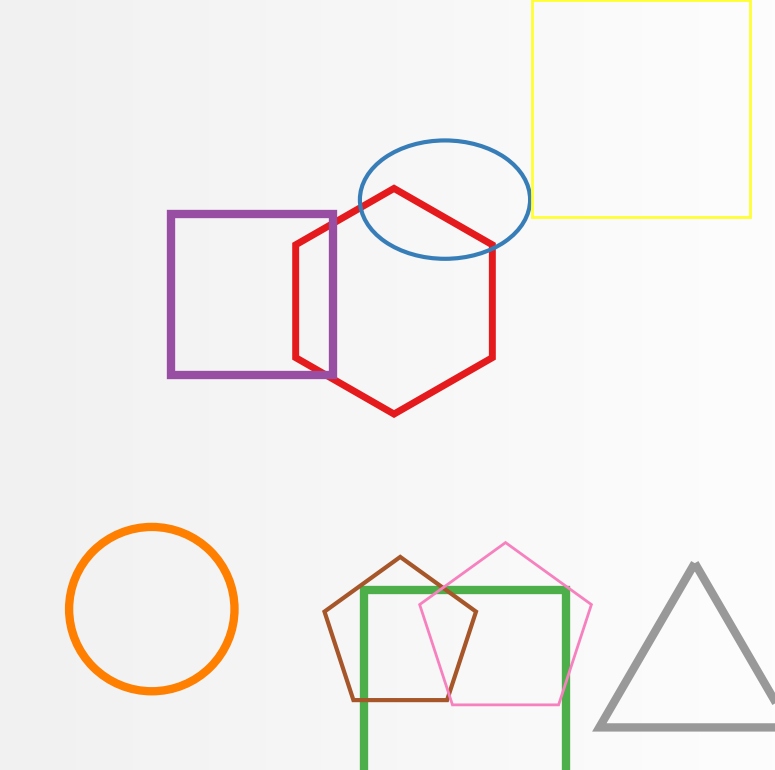[{"shape": "hexagon", "thickness": 2.5, "radius": 0.73, "center": [0.508, 0.609]}, {"shape": "oval", "thickness": 1.5, "radius": 0.55, "center": [0.574, 0.741]}, {"shape": "square", "thickness": 3, "radius": 0.65, "center": [0.6, 0.104]}, {"shape": "square", "thickness": 3, "radius": 0.52, "center": [0.325, 0.618]}, {"shape": "circle", "thickness": 3, "radius": 0.53, "center": [0.196, 0.209]}, {"shape": "square", "thickness": 1, "radius": 0.7, "center": [0.827, 0.859]}, {"shape": "pentagon", "thickness": 1.5, "radius": 0.51, "center": [0.516, 0.174]}, {"shape": "pentagon", "thickness": 1, "radius": 0.58, "center": [0.652, 0.179]}, {"shape": "triangle", "thickness": 3, "radius": 0.71, "center": [0.897, 0.126]}]